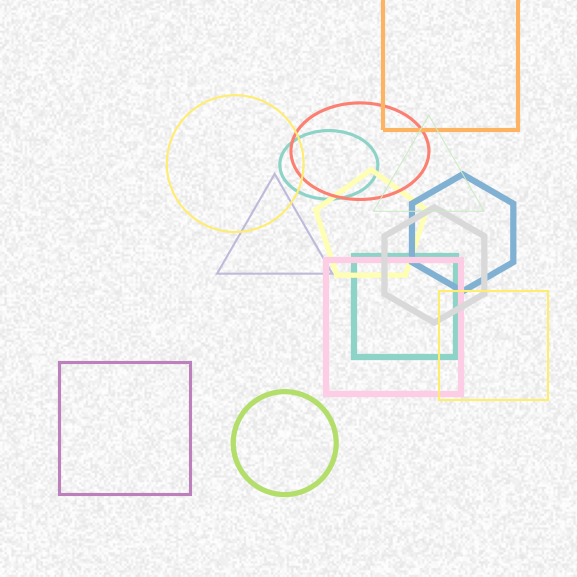[{"shape": "oval", "thickness": 1.5, "radius": 0.42, "center": [0.569, 0.714]}, {"shape": "square", "thickness": 3, "radius": 0.44, "center": [0.701, 0.468]}, {"shape": "pentagon", "thickness": 2.5, "radius": 0.51, "center": [0.643, 0.604]}, {"shape": "triangle", "thickness": 1, "radius": 0.58, "center": [0.476, 0.583]}, {"shape": "oval", "thickness": 1.5, "radius": 0.6, "center": [0.623, 0.737]}, {"shape": "hexagon", "thickness": 3, "radius": 0.51, "center": [0.801, 0.596]}, {"shape": "square", "thickness": 2, "radius": 0.59, "center": [0.78, 0.89]}, {"shape": "circle", "thickness": 2.5, "radius": 0.45, "center": [0.493, 0.232]}, {"shape": "square", "thickness": 3, "radius": 0.58, "center": [0.681, 0.433]}, {"shape": "hexagon", "thickness": 3, "radius": 0.5, "center": [0.752, 0.54]}, {"shape": "square", "thickness": 1.5, "radius": 0.57, "center": [0.216, 0.258]}, {"shape": "triangle", "thickness": 0.5, "radius": 0.55, "center": [0.743, 0.689]}, {"shape": "square", "thickness": 1, "radius": 0.47, "center": [0.855, 0.4]}, {"shape": "circle", "thickness": 1, "radius": 0.59, "center": [0.407, 0.716]}]